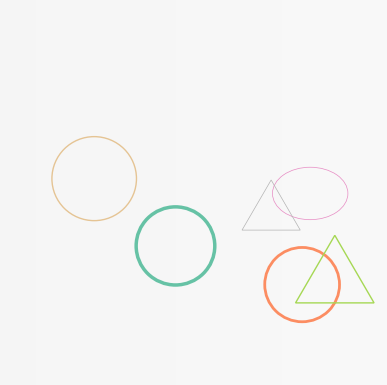[{"shape": "circle", "thickness": 2.5, "radius": 0.51, "center": [0.453, 0.361]}, {"shape": "circle", "thickness": 2, "radius": 0.48, "center": [0.78, 0.261]}, {"shape": "oval", "thickness": 0.5, "radius": 0.49, "center": [0.8, 0.498]}, {"shape": "triangle", "thickness": 1, "radius": 0.58, "center": [0.864, 0.272]}, {"shape": "circle", "thickness": 1, "radius": 0.55, "center": [0.243, 0.536]}, {"shape": "triangle", "thickness": 0.5, "radius": 0.43, "center": [0.7, 0.446]}]